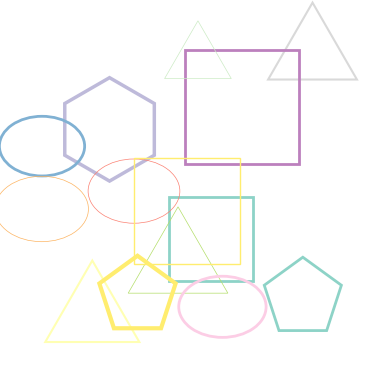[{"shape": "pentagon", "thickness": 2, "radius": 0.53, "center": [0.787, 0.227]}, {"shape": "square", "thickness": 2, "radius": 0.55, "center": [0.548, 0.379]}, {"shape": "triangle", "thickness": 1.5, "radius": 0.71, "center": [0.24, 0.182]}, {"shape": "hexagon", "thickness": 2.5, "radius": 0.67, "center": [0.285, 0.664]}, {"shape": "oval", "thickness": 0.5, "radius": 0.6, "center": [0.348, 0.504]}, {"shape": "oval", "thickness": 2, "radius": 0.55, "center": [0.109, 0.62]}, {"shape": "oval", "thickness": 0.5, "radius": 0.61, "center": [0.108, 0.457]}, {"shape": "triangle", "thickness": 0.5, "radius": 0.75, "center": [0.462, 0.313]}, {"shape": "oval", "thickness": 2, "radius": 0.57, "center": [0.578, 0.203]}, {"shape": "triangle", "thickness": 1.5, "radius": 0.67, "center": [0.812, 0.86]}, {"shape": "square", "thickness": 2, "radius": 0.74, "center": [0.628, 0.722]}, {"shape": "triangle", "thickness": 0.5, "radius": 0.5, "center": [0.514, 0.846]}, {"shape": "pentagon", "thickness": 3, "radius": 0.52, "center": [0.357, 0.232]}, {"shape": "square", "thickness": 1, "radius": 0.69, "center": [0.486, 0.453]}]